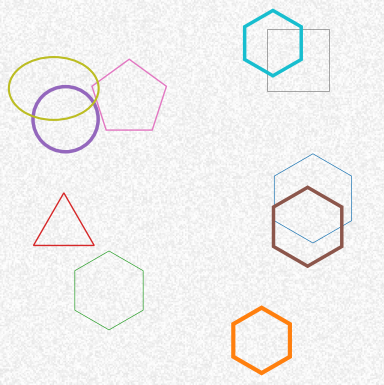[{"shape": "hexagon", "thickness": 0.5, "radius": 0.58, "center": [0.813, 0.485]}, {"shape": "hexagon", "thickness": 3, "radius": 0.42, "center": [0.679, 0.116]}, {"shape": "hexagon", "thickness": 0.5, "radius": 0.51, "center": [0.283, 0.246]}, {"shape": "triangle", "thickness": 1, "radius": 0.46, "center": [0.166, 0.408]}, {"shape": "circle", "thickness": 2.5, "radius": 0.42, "center": [0.17, 0.69]}, {"shape": "hexagon", "thickness": 2.5, "radius": 0.51, "center": [0.799, 0.411]}, {"shape": "pentagon", "thickness": 1, "radius": 0.51, "center": [0.336, 0.744]}, {"shape": "square", "thickness": 0.5, "radius": 0.4, "center": [0.775, 0.843]}, {"shape": "oval", "thickness": 1.5, "radius": 0.58, "center": [0.14, 0.77]}, {"shape": "hexagon", "thickness": 2.5, "radius": 0.42, "center": [0.709, 0.888]}]